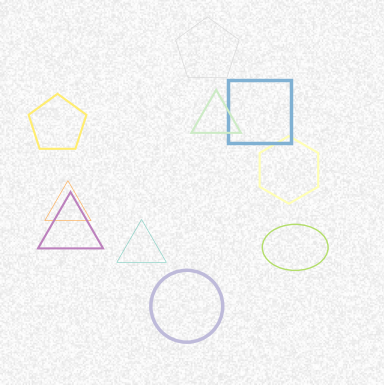[{"shape": "triangle", "thickness": 0.5, "radius": 0.37, "center": [0.368, 0.356]}, {"shape": "hexagon", "thickness": 1.5, "radius": 0.44, "center": [0.75, 0.559]}, {"shape": "circle", "thickness": 2.5, "radius": 0.47, "center": [0.485, 0.205]}, {"shape": "square", "thickness": 2.5, "radius": 0.41, "center": [0.674, 0.711]}, {"shape": "triangle", "thickness": 0.5, "radius": 0.35, "center": [0.176, 0.462]}, {"shape": "oval", "thickness": 1, "radius": 0.43, "center": [0.767, 0.357]}, {"shape": "pentagon", "thickness": 0.5, "radius": 0.43, "center": [0.539, 0.869]}, {"shape": "triangle", "thickness": 1.5, "radius": 0.49, "center": [0.183, 0.404]}, {"shape": "triangle", "thickness": 1.5, "radius": 0.37, "center": [0.561, 0.692]}, {"shape": "pentagon", "thickness": 1.5, "radius": 0.39, "center": [0.149, 0.677]}]